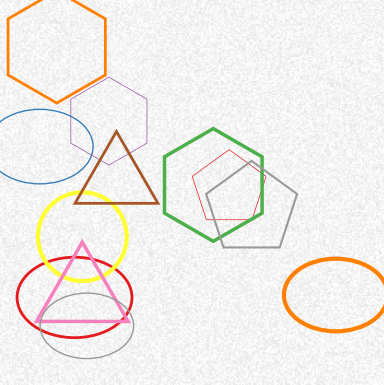[{"shape": "oval", "thickness": 2, "radius": 0.75, "center": [0.194, 0.227]}, {"shape": "pentagon", "thickness": 0.5, "radius": 0.5, "center": [0.595, 0.511]}, {"shape": "oval", "thickness": 1, "radius": 0.69, "center": [0.103, 0.619]}, {"shape": "hexagon", "thickness": 2.5, "radius": 0.73, "center": [0.554, 0.52]}, {"shape": "hexagon", "thickness": 0.5, "radius": 0.57, "center": [0.283, 0.685]}, {"shape": "hexagon", "thickness": 2, "radius": 0.73, "center": [0.147, 0.878]}, {"shape": "oval", "thickness": 3, "radius": 0.67, "center": [0.872, 0.234]}, {"shape": "circle", "thickness": 3, "radius": 0.58, "center": [0.214, 0.385]}, {"shape": "triangle", "thickness": 2, "radius": 0.62, "center": [0.303, 0.534]}, {"shape": "triangle", "thickness": 2.5, "radius": 0.69, "center": [0.214, 0.234]}, {"shape": "pentagon", "thickness": 1.5, "radius": 0.62, "center": [0.654, 0.458]}, {"shape": "oval", "thickness": 1, "radius": 0.61, "center": [0.226, 0.154]}]